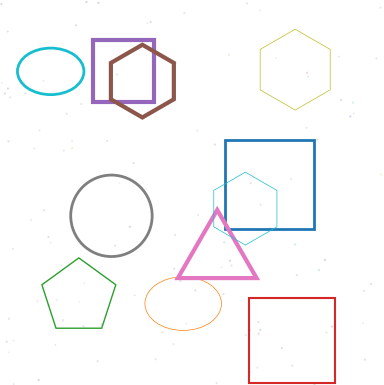[{"shape": "square", "thickness": 2, "radius": 0.58, "center": [0.699, 0.52]}, {"shape": "oval", "thickness": 0.5, "radius": 0.5, "center": [0.476, 0.211]}, {"shape": "pentagon", "thickness": 1, "radius": 0.5, "center": [0.205, 0.229]}, {"shape": "square", "thickness": 1.5, "radius": 0.55, "center": [0.759, 0.116]}, {"shape": "square", "thickness": 3, "radius": 0.4, "center": [0.321, 0.815]}, {"shape": "hexagon", "thickness": 3, "radius": 0.47, "center": [0.37, 0.789]}, {"shape": "triangle", "thickness": 3, "radius": 0.59, "center": [0.564, 0.337]}, {"shape": "circle", "thickness": 2, "radius": 0.53, "center": [0.289, 0.439]}, {"shape": "hexagon", "thickness": 0.5, "radius": 0.52, "center": [0.767, 0.819]}, {"shape": "oval", "thickness": 2, "radius": 0.43, "center": [0.132, 0.815]}, {"shape": "hexagon", "thickness": 0.5, "radius": 0.47, "center": [0.637, 0.458]}]